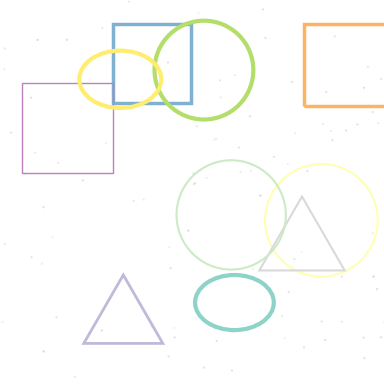[{"shape": "oval", "thickness": 3, "radius": 0.51, "center": [0.609, 0.214]}, {"shape": "circle", "thickness": 1.5, "radius": 0.73, "center": [0.835, 0.428]}, {"shape": "triangle", "thickness": 2, "radius": 0.59, "center": [0.32, 0.167]}, {"shape": "square", "thickness": 2.5, "radius": 0.51, "center": [0.395, 0.835]}, {"shape": "square", "thickness": 2.5, "radius": 0.53, "center": [0.895, 0.831]}, {"shape": "circle", "thickness": 3, "radius": 0.64, "center": [0.53, 0.818]}, {"shape": "triangle", "thickness": 1.5, "radius": 0.64, "center": [0.784, 0.362]}, {"shape": "square", "thickness": 1, "radius": 0.59, "center": [0.176, 0.668]}, {"shape": "circle", "thickness": 1.5, "radius": 0.71, "center": [0.6, 0.442]}, {"shape": "oval", "thickness": 3, "radius": 0.53, "center": [0.312, 0.794]}]